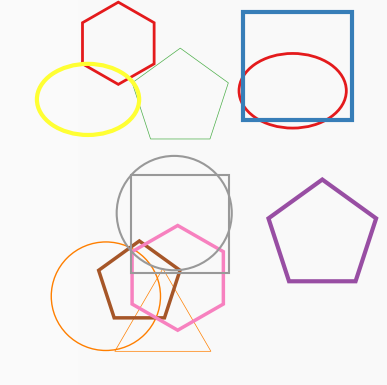[{"shape": "oval", "thickness": 2, "radius": 0.69, "center": [0.755, 0.764]}, {"shape": "hexagon", "thickness": 2, "radius": 0.53, "center": [0.305, 0.888]}, {"shape": "square", "thickness": 3, "radius": 0.7, "center": [0.768, 0.829]}, {"shape": "pentagon", "thickness": 0.5, "radius": 0.65, "center": [0.465, 0.745]}, {"shape": "pentagon", "thickness": 3, "radius": 0.73, "center": [0.832, 0.388]}, {"shape": "circle", "thickness": 1, "radius": 0.7, "center": [0.273, 0.231]}, {"shape": "triangle", "thickness": 0.5, "radius": 0.72, "center": [0.42, 0.159]}, {"shape": "oval", "thickness": 3, "radius": 0.66, "center": [0.227, 0.742]}, {"shape": "pentagon", "thickness": 2.5, "radius": 0.55, "center": [0.36, 0.264]}, {"shape": "hexagon", "thickness": 2.5, "radius": 0.68, "center": [0.459, 0.278]}, {"shape": "square", "thickness": 1.5, "radius": 0.64, "center": [0.464, 0.419]}, {"shape": "circle", "thickness": 1.5, "radius": 0.74, "center": [0.45, 0.447]}]